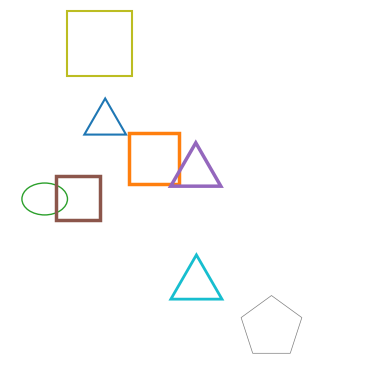[{"shape": "triangle", "thickness": 1.5, "radius": 0.31, "center": [0.273, 0.682]}, {"shape": "square", "thickness": 2.5, "radius": 0.33, "center": [0.4, 0.588]}, {"shape": "oval", "thickness": 1, "radius": 0.3, "center": [0.116, 0.483]}, {"shape": "triangle", "thickness": 2.5, "radius": 0.38, "center": [0.509, 0.554]}, {"shape": "square", "thickness": 2.5, "radius": 0.29, "center": [0.202, 0.485]}, {"shape": "pentagon", "thickness": 0.5, "radius": 0.41, "center": [0.705, 0.149]}, {"shape": "square", "thickness": 1.5, "radius": 0.42, "center": [0.259, 0.888]}, {"shape": "triangle", "thickness": 2, "radius": 0.38, "center": [0.51, 0.261]}]